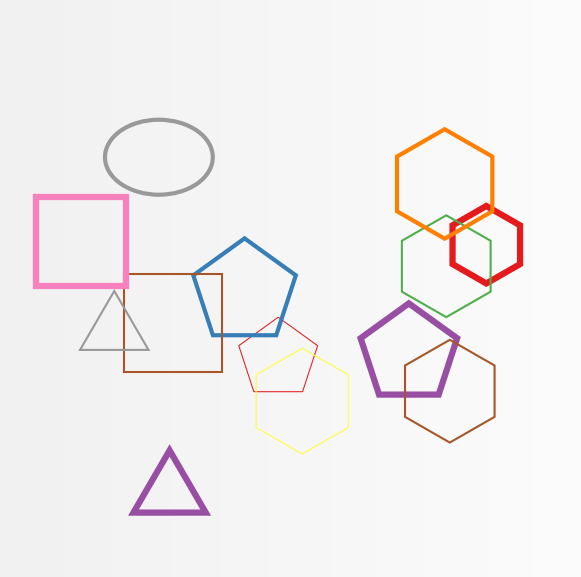[{"shape": "pentagon", "thickness": 0.5, "radius": 0.36, "center": [0.479, 0.379]}, {"shape": "hexagon", "thickness": 3, "radius": 0.34, "center": [0.837, 0.575]}, {"shape": "pentagon", "thickness": 2, "radius": 0.46, "center": [0.421, 0.494]}, {"shape": "hexagon", "thickness": 1, "radius": 0.44, "center": [0.768, 0.538]}, {"shape": "triangle", "thickness": 3, "radius": 0.36, "center": [0.292, 0.147]}, {"shape": "pentagon", "thickness": 3, "radius": 0.44, "center": [0.703, 0.386]}, {"shape": "hexagon", "thickness": 2, "radius": 0.47, "center": [0.765, 0.681]}, {"shape": "hexagon", "thickness": 0.5, "radius": 0.46, "center": [0.52, 0.305]}, {"shape": "hexagon", "thickness": 1, "radius": 0.44, "center": [0.774, 0.322]}, {"shape": "square", "thickness": 1, "radius": 0.42, "center": [0.298, 0.441]}, {"shape": "square", "thickness": 3, "radius": 0.39, "center": [0.14, 0.582]}, {"shape": "oval", "thickness": 2, "radius": 0.46, "center": [0.273, 0.727]}, {"shape": "triangle", "thickness": 1, "radius": 0.34, "center": [0.197, 0.427]}]